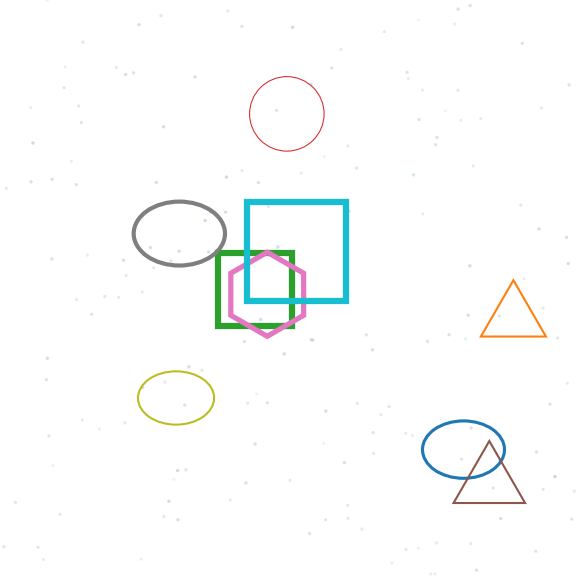[{"shape": "oval", "thickness": 1.5, "radius": 0.35, "center": [0.803, 0.221]}, {"shape": "triangle", "thickness": 1, "radius": 0.33, "center": [0.889, 0.449]}, {"shape": "square", "thickness": 3, "radius": 0.32, "center": [0.441, 0.498]}, {"shape": "circle", "thickness": 0.5, "radius": 0.32, "center": [0.497, 0.802]}, {"shape": "triangle", "thickness": 1, "radius": 0.36, "center": [0.847, 0.164]}, {"shape": "hexagon", "thickness": 2.5, "radius": 0.36, "center": [0.463, 0.49]}, {"shape": "oval", "thickness": 2, "radius": 0.4, "center": [0.311, 0.595]}, {"shape": "oval", "thickness": 1, "radius": 0.33, "center": [0.305, 0.31]}, {"shape": "square", "thickness": 3, "radius": 0.43, "center": [0.514, 0.563]}]